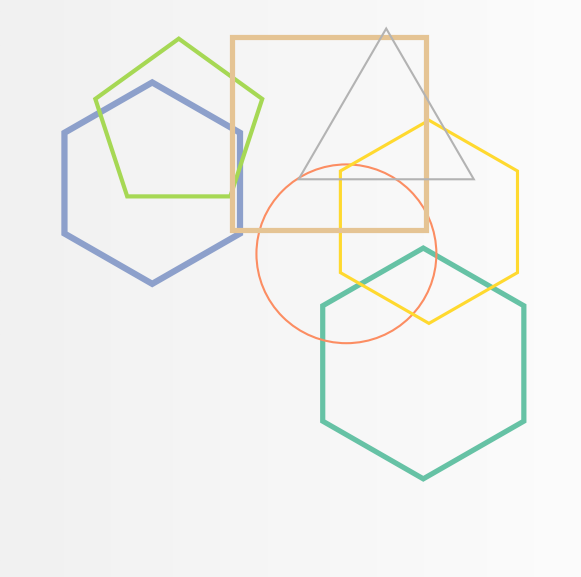[{"shape": "hexagon", "thickness": 2.5, "radius": 1.0, "center": [0.728, 0.37]}, {"shape": "circle", "thickness": 1, "radius": 0.77, "center": [0.596, 0.56]}, {"shape": "hexagon", "thickness": 3, "radius": 0.87, "center": [0.262, 0.682]}, {"shape": "pentagon", "thickness": 2, "radius": 0.75, "center": [0.308, 0.781]}, {"shape": "hexagon", "thickness": 1.5, "radius": 0.88, "center": [0.738, 0.615]}, {"shape": "square", "thickness": 2.5, "radius": 0.84, "center": [0.566, 0.768]}, {"shape": "triangle", "thickness": 1, "radius": 0.87, "center": [0.664, 0.776]}]